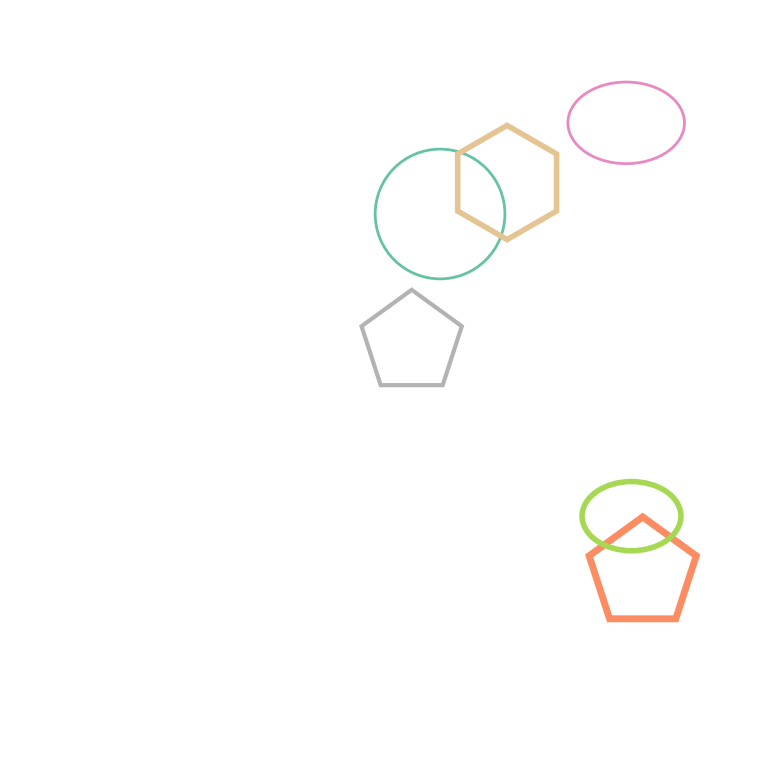[{"shape": "circle", "thickness": 1, "radius": 0.42, "center": [0.571, 0.722]}, {"shape": "pentagon", "thickness": 2.5, "radius": 0.37, "center": [0.835, 0.256]}, {"shape": "oval", "thickness": 1, "radius": 0.38, "center": [0.813, 0.84]}, {"shape": "oval", "thickness": 2, "radius": 0.32, "center": [0.82, 0.33]}, {"shape": "hexagon", "thickness": 2, "radius": 0.37, "center": [0.659, 0.763]}, {"shape": "pentagon", "thickness": 1.5, "radius": 0.34, "center": [0.535, 0.555]}]